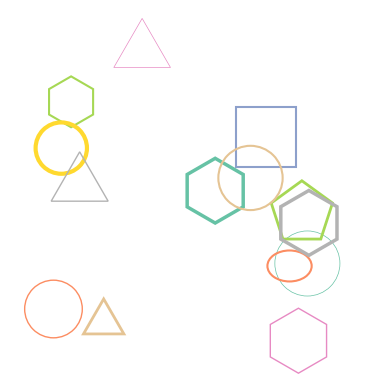[{"shape": "circle", "thickness": 0.5, "radius": 0.42, "center": [0.798, 0.316]}, {"shape": "hexagon", "thickness": 2.5, "radius": 0.42, "center": [0.559, 0.505]}, {"shape": "oval", "thickness": 1.5, "radius": 0.29, "center": [0.752, 0.309]}, {"shape": "circle", "thickness": 1, "radius": 0.37, "center": [0.139, 0.197]}, {"shape": "square", "thickness": 1.5, "radius": 0.39, "center": [0.692, 0.645]}, {"shape": "triangle", "thickness": 0.5, "radius": 0.43, "center": [0.369, 0.867]}, {"shape": "hexagon", "thickness": 1, "radius": 0.42, "center": [0.775, 0.115]}, {"shape": "pentagon", "thickness": 2, "radius": 0.42, "center": [0.784, 0.447]}, {"shape": "hexagon", "thickness": 1.5, "radius": 0.33, "center": [0.185, 0.736]}, {"shape": "circle", "thickness": 3, "radius": 0.33, "center": [0.159, 0.615]}, {"shape": "triangle", "thickness": 2, "radius": 0.3, "center": [0.269, 0.163]}, {"shape": "circle", "thickness": 1.5, "radius": 0.42, "center": [0.651, 0.538]}, {"shape": "triangle", "thickness": 1, "radius": 0.43, "center": [0.207, 0.52]}, {"shape": "hexagon", "thickness": 2.5, "radius": 0.42, "center": [0.802, 0.421]}]